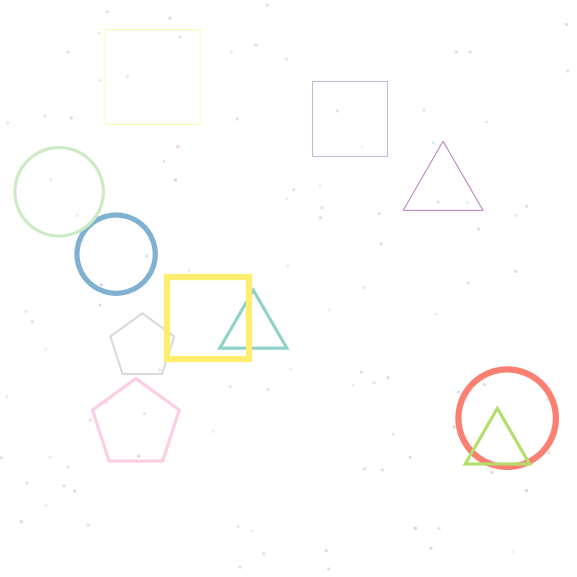[{"shape": "triangle", "thickness": 1.5, "radius": 0.33, "center": [0.439, 0.43]}, {"shape": "square", "thickness": 0.5, "radius": 0.41, "center": [0.265, 0.867]}, {"shape": "square", "thickness": 0.5, "radius": 0.32, "center": [0.605, 0.795]}, {"shape": "circle", "thickness": 3, "radius": 0.42, "center": [0.878, 0.275]}, {"shape": "circle", "thickness": 2.5, "radius": 0.34, "center": [0.201, 0.559]}, {"shape": "triangle", "thickness": 1.5, "radius": 0.32, "center": [0.861, 0.228]}, {"shape": "pentagon", "thickness": 1.5, "radius": 0.4, "center": [0.235, 0.265]}, {"shape": "pentagon", "thickness": 1, "radius": 0.29, "center": [0.246, 0.399]}, {"shape": "triangle", "thickness": 0.5, "radius": 0.4, "center": [0.767, 0.675]}, {"shape": "circle", "thickness": 1.5, "radius": 0.38, "center": [0.102, 0.667]}, {"shape": "square", "thickness": 3, "radius": 0.35, "center": [0.36, 0.448]}]